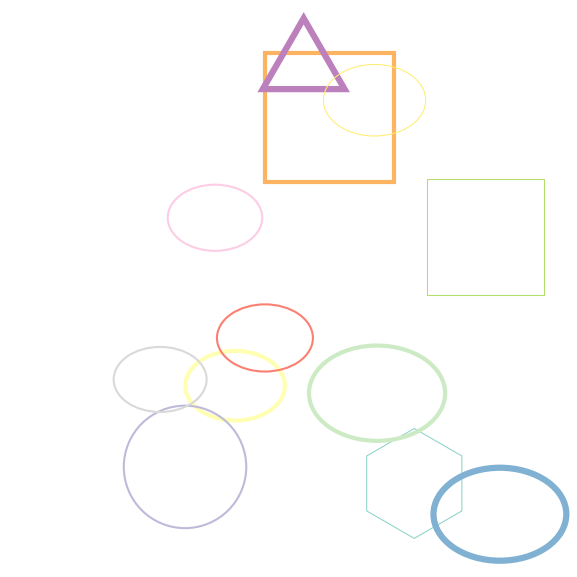[{"shape": "hexagon", "thickness": 0.5, "radius": 0.48, "center": [0.717, 0.162]}, {"shape": "oval", "thickness": 2, "radius": 0.43, "center": [0.407, 0.331]}, {"shape": "circle", "thickness": 1, "radius": 0.53, "center": [0.32, 0.191]}, {"shape": "oval", "thickness": 1, "radius": 0.42, "center": [0.459, 0.414]}, {"shape": "oval", "thickness": 3, "radius": 0.58, "center": [0.866, 0.109]}, {"shape": "square", "thickness": 2, "radius": 0.56, "center": [0.571, 0.796]}, {"shape": "square", "thickness": 0.5, "radius": 0.5, "center": [0.841, 0.589]}, {"shape": "oval", "thickness": 1, "radius": 0.41, "center": [0.372, 0.622]}, {"shape": "oval", "thickness": 1, "radius": 0.4, "center": [0.277, 0.342]}, {"shape": "triangle", "thickness": 3, "radius": 0.41, "center": [0.526, 0.886]}, {"shape": "oval", "thickness": 2, "radius": 0.59, "center": [0.653, 0.318]}, {"shape": "oval", "thickness": 0.5, "radius": 0.44, "center": [0.649, 0.826]}]